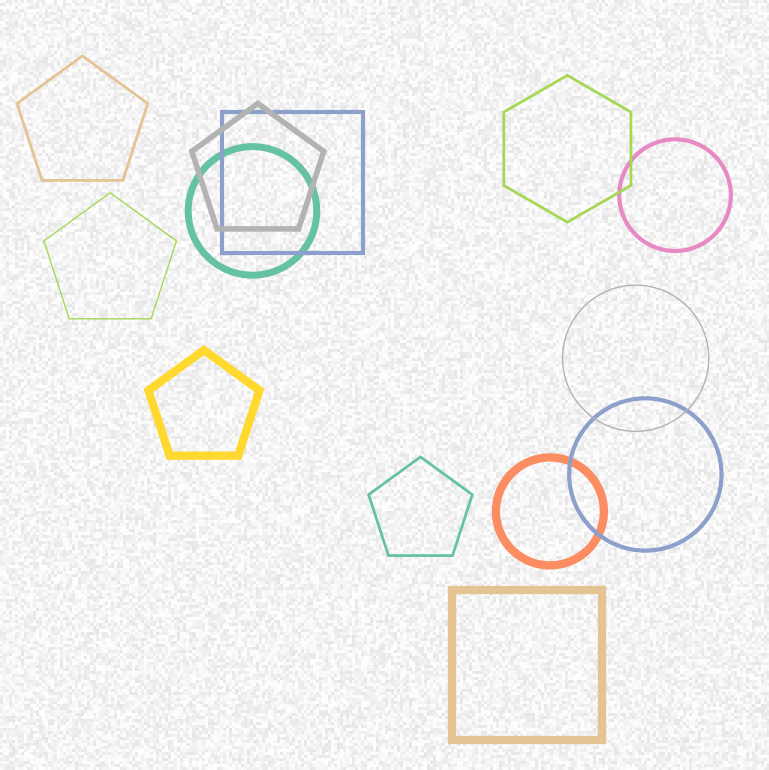[{"shape": "pentagon", "thickness": 1, "radius": 0.35, "center": [0.546, 0.336]}, {"shape": "circle", "thickness": 2.5, "radius": 0.42, "center": [0.328, 0.726]}, {"shape": "circle", "thickness": 3, "radius": 0.35, "center": [0.714, 0.336]}, {"shape": "square", "thickness": 1.5, "radius": 0.46, "center": [0.38, 0.764]}, {"shape": "circle", "thickness": 1.5, "radius": 0.49, "center": [0.838, 0.384]}, {"shape": "circle", "thickness": 1.5, "radius": 0.36, "center": [0.877, 0.747]}, {"shape": "pentagon", "thickness": 0.5, "radius": 0.45, "center": [0.143, 0.659]}, {"shape": "hexagon", "thickness": 1, "radius": 0.48, "center": [0.737, 0.807]}, {"shape": "pentagon", "thickness": 3, "radius": 0.38, "center": [0.265, 0.47]}, {"shape": "square", "thickness": 3, "radius": 0.49, "center": [0.684, 0.136]}, {"shape": "pentagon", "thickness": 1, "radius": 0.45, "center": [0.107, 0.838]}, {"shape": "pentagon", "thickness": 2, "radius": 0.45, "center": [0.335, 0.776]}, {"shape": "circle", "thickness": 0.5, "radius": 0.47, "center": [0.826, 0.535]}]